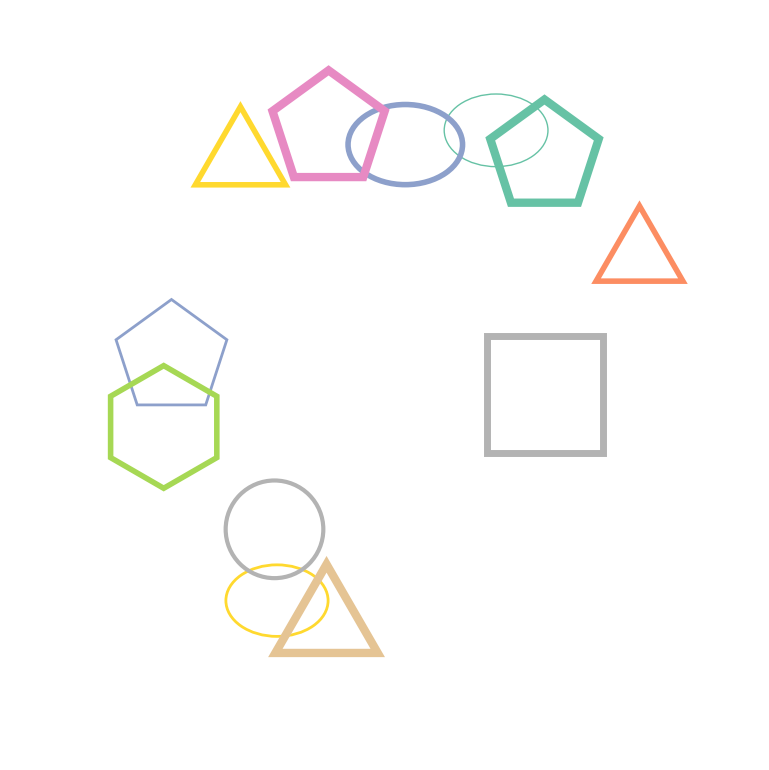[{"shape": "pentagon", "thickness": 3, "radius": 0.37, "center": [0.707, 0.797]}, {"shape": "oval", "thickness": 0.5, "radius": 0.34, "center": [0.644, 0.831]}, {"shape": "triangle", "thickness": 2, "radius": 0.33, "center": [0.831, 0.667]}, {"shape": "oval", "thickness": 2, "radius": 0.37, "center": [0.526, 0.812]}, {"shape": "pentagon", "thickness": 1, "radius": 0.38, "center": [0.223, 0.535]}, {"shape": "pentagon", "thickness": 3, "radius": 0.38, "center": [0.427, 0.832]}, {"shape": "hexagon", "thickness": 2, "radius": 0.4, "center": [0.213, 0.446]}, {"shape": "oval", "thickness": 1, "radius": 0.33, "center": [0.36, 0.22]}, {"shape": "triangle", "thickness": 2, "radius": 0.34, "center": [0.312, 0.794]}, {"shape": "triangle", "thickness": 3, "radius": 0.38, "center": [0.424, 0.19]}, {"shape": "square", "thickness": 2.5, "radius": 0.38, "center": [0.708, 0.488]}, {"shape": "circle", "thickness": 1.5, "radius": 0.32, "center": [0.356, 0.313]}]